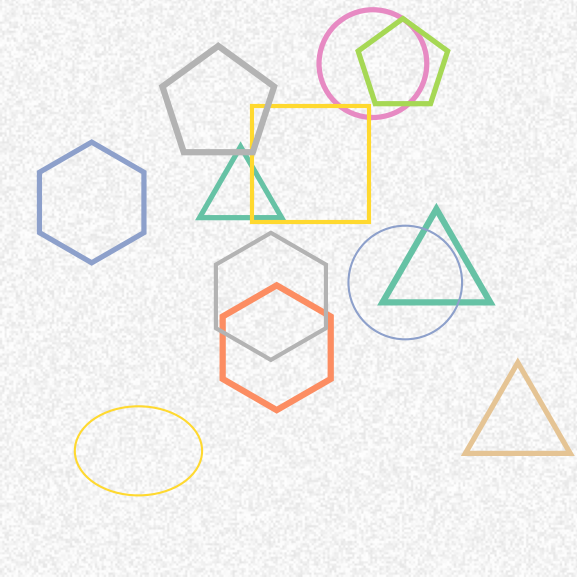[{"shape": "triangle", "thickness": 2.5, "radius": 0.41, "center": [0.417, 0.663]}, {"shape": "triangle", "thickness": 3, "radius": 0.54, "center": [0.756, 0.529]}, {"shape": "hexagon", "thickness": 3, "radius": 0.54, "center": [0.479, 0.397]}, {"shape": "circle", "thickness": 1, "radius": 0.49, "center": [0.702, 0.51]}, {"shape": "hexagon", "thickness": 2.5, "radius": 0.52, "center": [0.159, 0.649]}, {"shape": "circle", "thickness": 2.5, "radius": 0.47, "center": [0.646, 0.889]}, {"shape": "pentagon", "thickness": 2.5, "radius": 0.41, "center": [0.698, 0.886]}, {"shape": "oval", "thickness": 1, "radius": 0.55, "center": [0.24, 0.218]}, {"shape": "square", "thickness": 2, "radius": 0.5, "center": [0.538, 0.715]}, {"shape": "triangle", "thickness": 2.5, "radius": 0.52, "center": [0.897, 0.266]}, {"shape": "pentagon", "thickness": 3, "radius": 0.51, "center": [0.378, 0.818]}, {"shape": "hexagon", "thickness": 2, "radius": 0.55, "center": [0.469, 0.486]}]